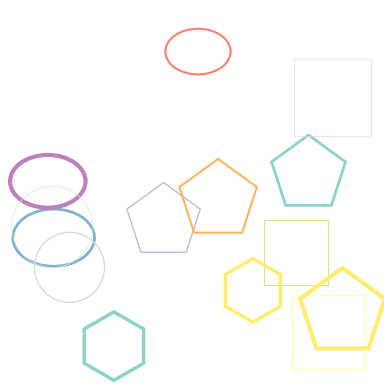[{"shape": "hexagon", "thickness": 2.5, "radius": 0.44, "center": [0.296, 0.101]}, {"shape": "pentagon", "thickness": 2, "radius": 0.5, "center": [0.801, 0.548]}, {"shape": "square", "thickness": 1, "radius": 0.48, "center": [0.854, 0.137]}, {"shape": "pentagon", "thickness": 1, "radius": 0.5, "center": [0.425, 0.426]}, {"shape": "oval", "thickness": 1.5, "radius": 0.42, "center": [0.514, 0.866]}, {"shape": "oval", "thickness": 2, "radius": 0.53, "center": [0.139, 0.383]}, {"shape": "pentagon", "thickness": 1.5, "radius": 0.53, "center": [0.566, 0.481]}, {"shape": "square", "thickness": 0.5, "radius": 0.42, "center": [0.768, 0.344]}, {"shape": "square", "thickness": 0.5, "radius": 0.5, "center": [0.864, 0.746]}, {"shape": "circle", "thickness": 1, "radius": 0.46, "center": [0.181, 0.306]}, {"shape": "oval", "thickness": 3, "radius": 0.49, "center": [0.124, 0.529]}, {"shape": "circle", "thickness": 0.5, "radius": 0.53, "center": [0.136, 0.411]}, {"shape": "pentagon", "thickness": 3, "radius": 0.58, "center": [0.889, 0.188]}, {"shape": "hexagon", "thickness": 2.5, "radius": 0.41, "center": [0.657, 0.246]}]